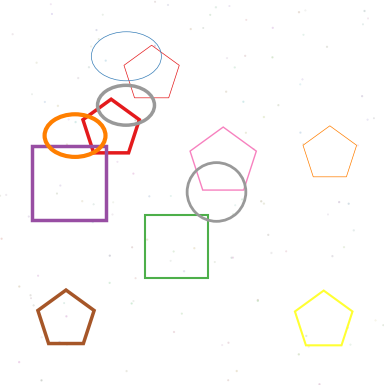[{"shape": "pentagon", "thickness": 2.5, "radius": 0.39, "center": [0.289, 0.665]}, {"shape": "pentagon", "thickness": 0.5, "radius": 0.38, "center": [0.394, 0.807]}, {"shape": "oval", "thickness": 0.5, "radius": 0.46, "center": [0.328, 0.854]}, {"shape": "square", "thickness": 1.5, "radius": 0.41, "center": [0.459, 0.359]}, {"shape": "square", "thickness": 2.5, "radius": 0.48, "center": [0.18, 0.524]}, {"shape": "oval", "thickness": 3, "radius": 0.4, "center": [0.195, 0.648]}, {"shape": "pentagon", "thickness": 0.5, "radius": 0.37, "center": [0.857, 0.6]}, {"shape": "pentagon", "thickness": 1.5, "radius": 0.39, "center": [0.841, 0.167]}, {"shape": "pentagon", "thickness": 2.5, "radius": 0.38, "center": [0.171, 0.17]}, {"shape": "pentagon", "thickness": 1, "radius": 0.45, "center": [0.58, 0.58]}, {"shape": "circle", "thickness": 2, "radius": 0.38, "center": [0.562, 0.501]}, {"shape": "oval", "thickness": 2.5, "radius": 0.37, "center": [0.327, 0.727]}]